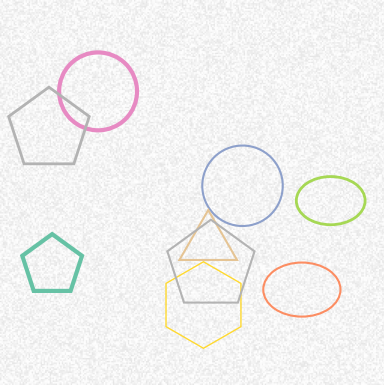[{"shape": "pentagon", "thickness": 3, "radius": 0.41, "center": [0.135, 0.31]}, {"shape": "oval", "thickness": 1.5, "radius": 0.5, "center": [0.784, 0.248]}, {"shape": "circle", "thickness": 1.5, "radius": 0.52, "center": [0.63, 0.517]}, {"shape": "circle", "thickness": 3, "radius": 0.51, "center": [0.255, 0.763]}, {"shape": "oval", "thickness": 2, "radius": 0.45, "center": [0.859, 0.479]}, {"shape": "hexagon", "thickness": 1, "radius": 0.56, "center": [0.529, 0.208]}, {"shape": "triangle", "thickness": 1.5, "radius": 0.43, "center": [0.541, 0.368]}, {"shape": "pentagon", "thickness": 1.5, "radius": 0.6, "center": [0.548, 0.31]}, {"shape": "pentagon", "thickness": 2, "radius": 0.55, "center": [0.127, 0.664]}]